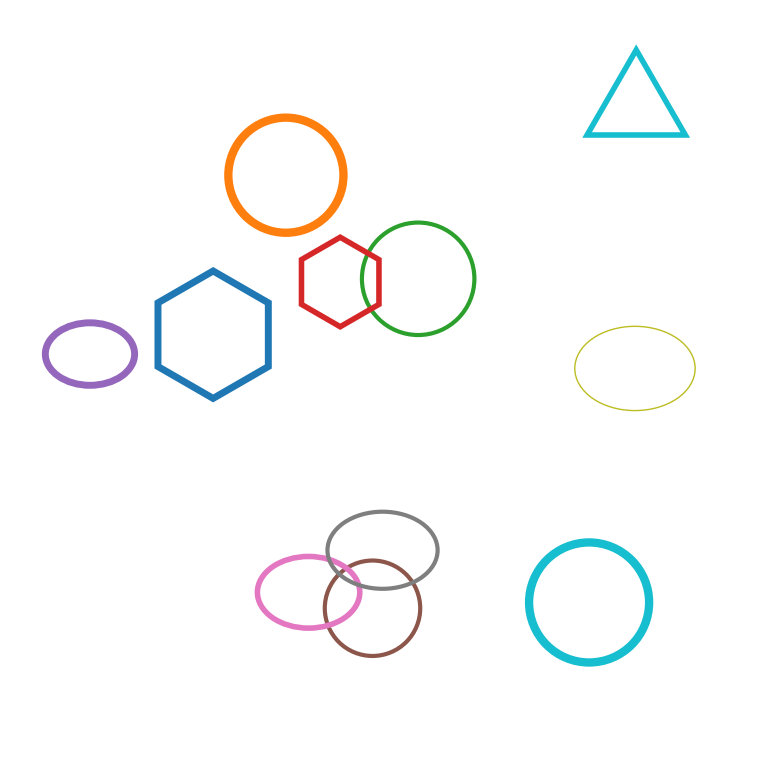[{"shape": "hexagon", "thickness": 2.5, "radius": 0.41, "center": [0.277, 0.565]}, {"shape": "circle", "thickness": 3, "radius": 0.37, "center": [0.371, 0.772]}, {"shape": "circle", "thickness": 1.5, "radius": 0.37, "center": [0.543, 0.638]}, {"shape": "hexagon", "thickness": 2, "radius": 0.29, "center": [0.442, 0.634]}, {"shape": "oval", "thickness": 2.5, "radius": 0.29, "center": [0.117, 0.54]}, {"shape": "circle", "thickness": 1.5, "radius": 0.31, "center": [0.484, 0.21]}, {"shape": "oval", "thickness": 2, "radius": 0.33, "center": [0.401, 0.231]}, {"shape": "oval", "thickness": 1.5, "radius": 0.36, "center": [0.497, 0.285]}, {"shape": "oval", "thickness": 0.5, "radius": 0.39, "center": [0.825, 0.521]}, {"shape": "triangle", "thickness": 2, "radius": 0.37, "center": [0.826, 0.862]}, {"shape": "circle", "thickness": 3, "radius": 0.39, "center": [0.765, 0.218]}]